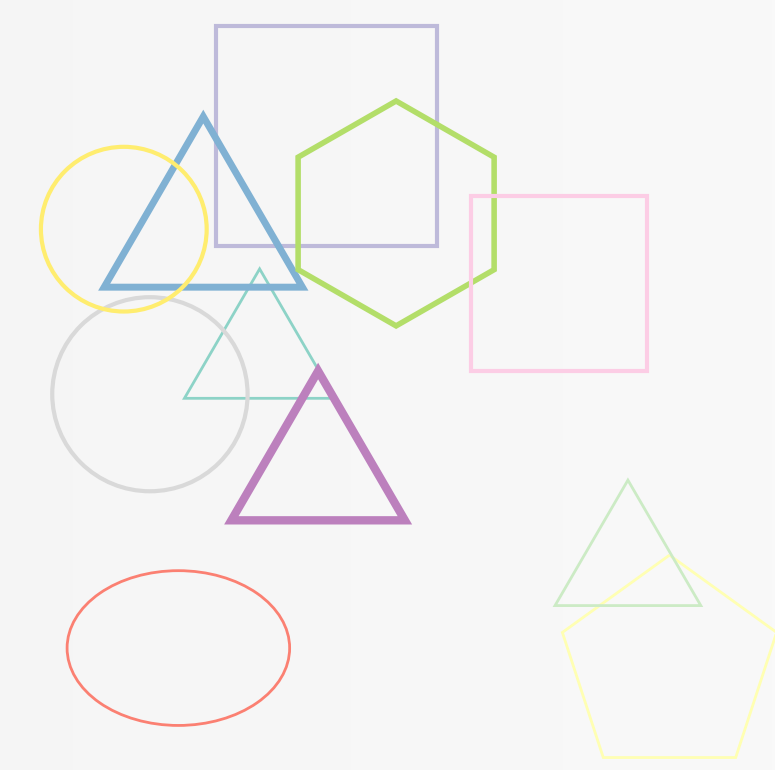[{"shape": "triangle", "thickness": 1, "radius": 0.56, "center": [0.335, 0.539]}, {"shape": "pentagon", "thickness": 1, "radius": 0.73, "center": [0.864, 0.134]}, {"shape": "square", "thickness": 1.5, "radius": 0.71, "center": [0.421, 0.823]}, {"shape": "oval", "thickness": 1, "radius": 0.72, "center": [0.23, 0.158]}, {"shape": "triangle", "thickness": 2.5, "radius": 0.74, "center": [0.262, 0.701]}, {"shape": "hexagon", "thickness": 2, "radius": 0.73, "center": [0.511, 0.723]}, {"shape": "square", "thickness": 1.5, "radius": 0.57, "center": [0.721, 0.632]}, {"shape": "circle", "thickness": 1.5, "radius": 0.63, "center": [0.193, 0.488]}, {"shape": "triangle", "thickness": 3, "radius": 0.65, "center": [0.41, 0.389]}, {"shape": "triangle", "thickness": 1, "radius": 0.54, "center": [0.81, 0.268]}, {"shape": "circle", "thickness": 1.5, "radius": 0.53, "center": [0.16, 0.702]}]